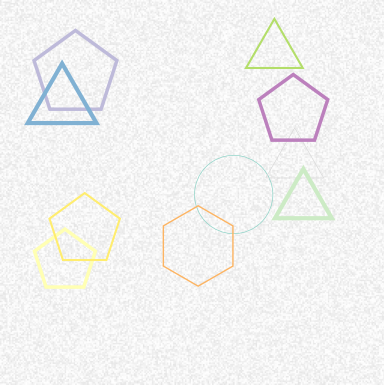[{"shape": "circle", "thickness": 0.5, "radius": 0.51, "center": [0.607, 0.495]}, {"shape": "pentagon", "thickness": 2.5, "radius": 0.42, "center": [0.169, 0.322]}, {"shape": "pentagon", "thickness": 2.5, "radius": 0.57, "center": [0.196, 0.808]}, {"shape": "triangle", "thickness": 3, "radius": 0.52, "center": [0.161, 0.732]}, {"shape": "hexagon", "thickness": 1, "radius": 0.52, "center": [0.515, 0.361]}, {"shape": "triangle", "thickness": 1.5, "radius": 0.43, "center": [0.713, 0.866]}, {"shape": "triangle", "thickness": 0.5, "radius": 0.43, "center": [0.765, 0.581]}, {"shape": "pentagon", "thickness": 2.5, "radius": 0.47, "center": [0.762, 0.712]}, {"shape": "triangle", "thickness": 3, "radius": 0.43, "center": [0.788, 0.476]}, {"shape": "pentagon", "thickness": 1.5, "radius": 0.48, "center": [0.22, 0.402]}]